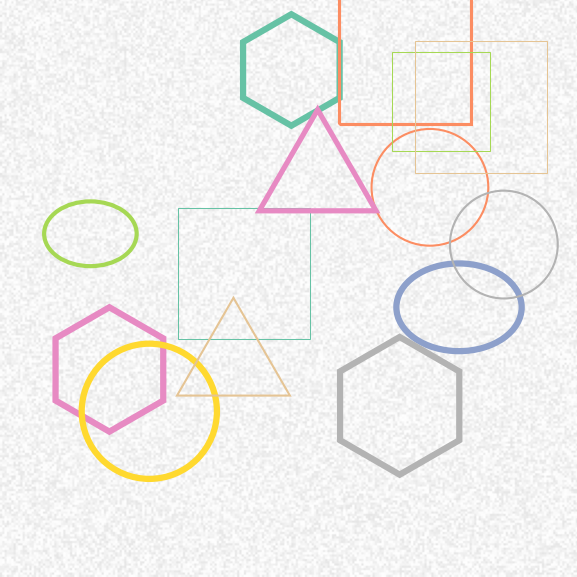[{"shape": "hexagon", "thickness": 3, "radius": 0.48, "center": [0.504, 0.878]}, {"shape": "square", "thickness": 0.5, "radius": 0.57, "center": [0.422, 0.526]}, {"shape": "circle", "thickness": 1, "radius": 0.51, "center": [0.744, 0.675]}, {"shape": "square", "thickness": 1.5, "radius": 0.57, "center": [0.701, 0.9]}, {"shape": "oval", "thickness": 3, "radius": 0.54, "center": [0.795, 0.467]}, {"shape": "hexagon", "thickness": 3, "radius": 0.54, "center": [0.189, 0.359]}, {"shape": "triangle", "thickness": 2.5, "radius": 0.58, "center": [0.55, 0.692]}, {"shape": "oval", "thickness": 2, "radius": 0.4, "center": [0.157, 0.594]}, {"shape": "square", "thickness": 0.5, "radius": 0.43, "center": [0.764, 0.823]}, {"shape": "circle", "thickness": 3, "radius": 0.59, "center": [0.259, 0.287]}, {"shape": "triangle", "thickness": 1, "radius": 0.56, "center": [0.404, 0.371]}, {"shape": "square", "thickness": 0.5, "radius": 0.57, "center": [0.833, 0.813]}, {"shape": "circle", "thickness": 1, "radius": 0.47, "center": [0.872, 0.576]}, {"shape": "hexagon", "thickness": 3, "radius": 0.6, "center": [0.692, 0.296]}]